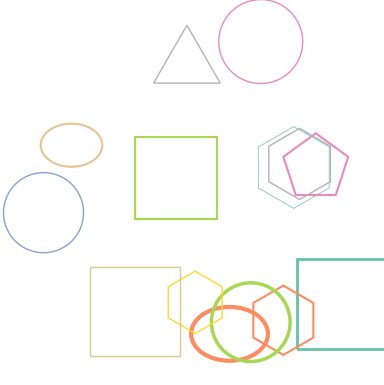[{"shape": "hexagon", "thickness": 0.5, "radius": 0.53, "center": [0.763, 0.565]}, {"shape": "square", "thickness": 2, "radius": 0.58, "center": [0.889, 0.21]}, {"shape": "oval", "thickness": 3, "radius": 0.5, "center": [0.596, 0.133]}, {"shape": "hexagon", "thickness": 1.5, "radius": 0.45, "center": [0.736, 0.168]}, {"shape": "circle", "thickness": 1, "radius": 0.52, "center": [0.113, 0.448]}, {"shape": "pentagon", "thickness": 1.5, "radius": 0.44, "center": [0.82, 0.565]}, {"shape": "circle", "thickness": 1, "radius": 0.55, "center": [0.677, 0.892]}, {"shape": "square", "thickness": 1.5, "radius": 0.53, "center": [0.457, 0.537]}, {"shape": "circle", "thickness": 2.5, "radius": 0.51, "center": [0.651, 0.163]}, {"shape": "hexagon", "thickness": 1, "radius": 0.4, "center": [0.507, 0.215]}, {"shape": "square", "thickness": 1, "radius": 0.58, "center": [0.351, 0.191]}, {"shape": "oval", "thickness": 1.5, "radius": 0.4, "center": [0.186, 0.623]}, {"shape": "triangle", "thickness": 1, "radius": 0.5, "center": [0.486, 0.834]}, {"shape": "hexagon", "thickness": 1, "radius": 0.46, "center": [0.778, 0.574]}]